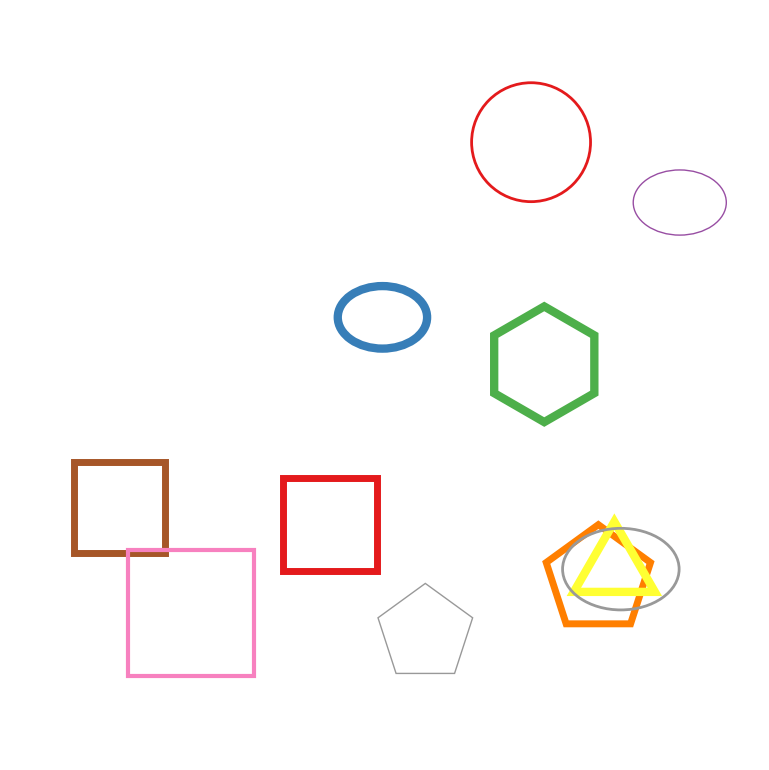[{"shape": "square", "thickness": 2.5, "radius": 0.3, "center": [0.428, 0.319]}, {"shape": "circle", "thickness": 1, "radius": 0.39, "center": [0.69, 0.815]}, {"shape": "oval", "thickness": 3, "radius": 0.29, "center": [0.497, 0.588]}, {"shape": "hexagon", "thickness": 3, "radius": 0.38, "center": [0.707, 0.527]}, {"shape": "oval", "thickness": 0.5, "radius": 0.3, "center": [0.883, 0.737]}, {"shape": "pentagon", "thickness": 2.5, "radius": 0.36, "center": [0.777, 0.247]}, {"shape": "triangle", "thickness": 3, "radius": 0.3, "center": [0.798, 0.262]}, {"shape": "square", "thickness": 2.5, "radius": 0.29, "center": [0.155, 0.341]}, {"shape": "square", "thickness": 1.5, "radius": 0.41, "center": [0.248, 0.204]}, {"shape": "oval", "thickness": 1, "radius": 0.38, "center": [0.806, 0.261]}, {"shape": "pentagon", "thickness": 0.5, "radius": 0.32, "center": [0.552, 0.178]}]